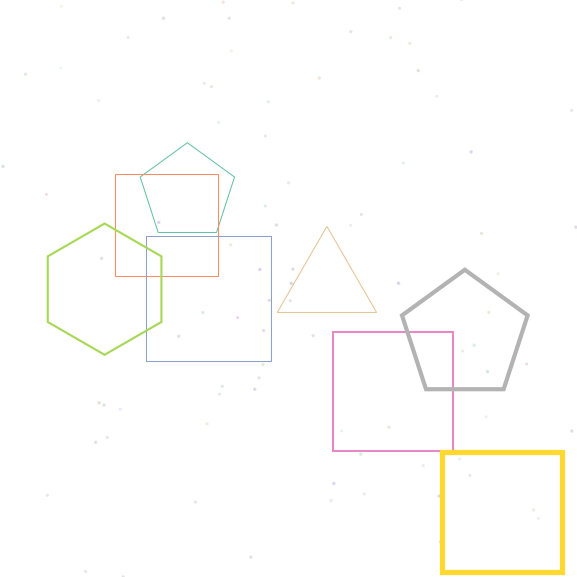[{"shape": "pentagon", "thickness": 0.5, "radius": 0.43, "center": [0.324, 0.666]}, {"shape": "square", "thickness": 0.5, "radius": 0.44, "center": [0.288, 0.61]}, {"shape": "square", "thickness": 0.5, "radius": 0.54, "center": [0.362, 0.482]}, {"shape": "square", "thickness": 1, "radius": 0.52, "center": [0.681, 0.321]}, {"shape": "hexagon", "thickness": 1, "radius": 0.57, "center": [0.181, 0.498]}, {"shape": "square", "thickness": 2.5, "radius": 0.52, "center": [0.869, 0.113]}, {"shape": "triangle", "thickness": 0.5, "radius": 0.5, "center": [0.566, 0.508]}, {"shape": "pentagon", "thickness": 2, "radius": 0.57, "center": [0.805, 0.418]}]